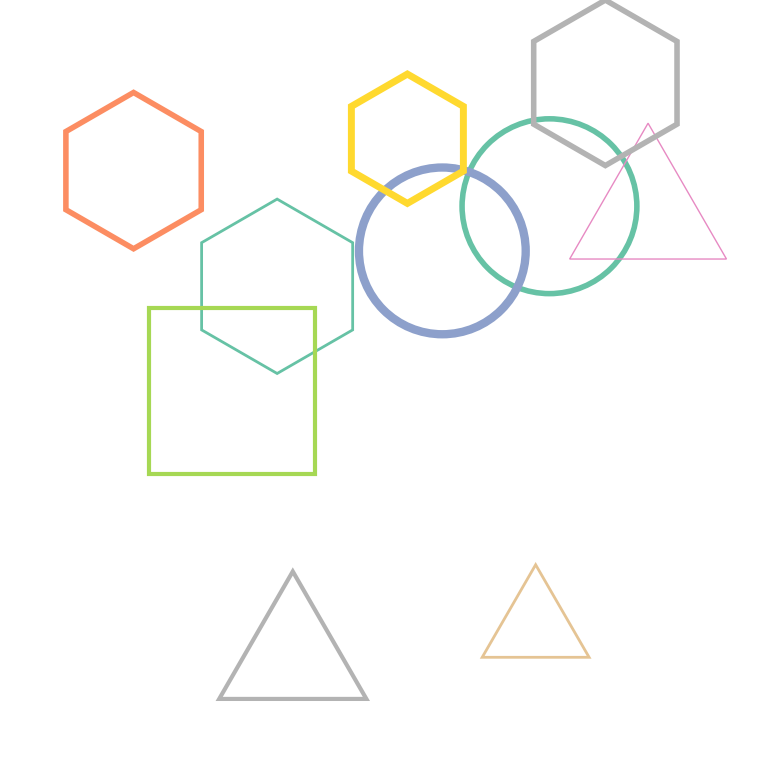[{"shape": "hexagon", "thickness": 1, "radius": 0.57, "center": [0.36, 0.628]}, {"shape": "circle", "thickness": 2, "radius": 0.57, "center": [0.714, 0.732]}, {"shape": "hexagon", "thickness": 2, "radius": 0.51, "center": [0.173, 0.778]}, {"shape": "circle", "thickness": 3, "radius": 0.54, "center": [0.574, 0.674]}, {"shape": "triangle", "thickness": 0.5, "radius": 0.59, "center": [0.842, 0.722]}, {"shape": "square", "thickness": 1.5, "radius": 0.54, "center": [0.301, 0.492]}, {"shape": "hexagon", "thickness": 2.5, "radius": 0.42, "center": [0.529, 0.82]}, {"shape": "triangle", "thickness": 1, "radius": 0.4, "center": [0.696, 0.186]}, {"shape": "hexagon", "thickness": 2, "radius": 0.54, "center": [0.786, 0.892]}, {"shape": "triangle", "thickness": 1.5, "radius": 0.55, "center": [0.38, 0.147]}]